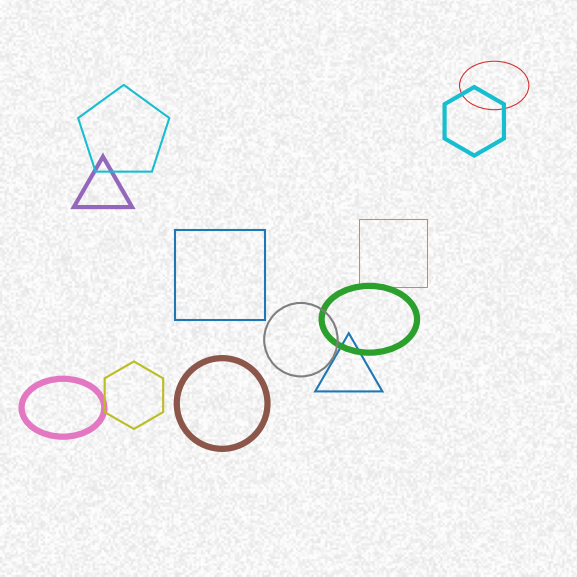[{"shape": "triangle", "thickness": 1, "radius": 0.34, "center": [0.604, 0.355]}, {"shape": "square", "thickness": 1, "radius": 0.39, "center": [0.381, 0.523]}, {"shape": "square", "thickness": 0.5, "radius": 0.29, "center": [0.681, 0.561]}, {"shape": "oval", "thickness": 3, "radius": 0.41, "center": [0.64, 0.446]}, {"shape": "oval", "thickness": 0.5, "radius": 0.3, "center": [0.856, 0.851]}, {"shape": "triangle", "thickness": 2, "radius": 0.29, "center": [0.178, 0.67]}, {"shape": "circle", "thickness": 3, "radius": 0.39, "center": [0.385, 0.3]}, {"shape": "oval", "thickness": 3, "radius": 0.36, "center": [0.109, 0.293]}, {"shape": "circle", "thickness": 1, "radius": 0.32, "center": [0.521, 0.411]}, {"shape": "hexagon", "thickness": 1, "radius": 0.29, "center": [0.232, 0.315]}, {"shape": "hexagon", "thickness": 2, "radius": 0.3, "center": [0.821, 0.789]}, {"shape": "pentagon", "thickness": 1, "radius": 0.42, "center": [0.214, 0.769]}]